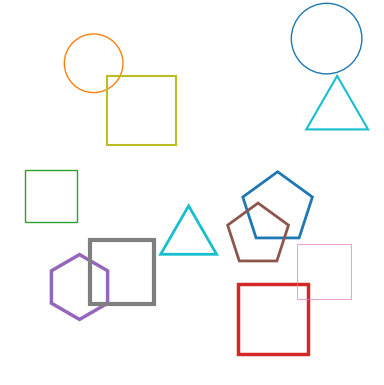[{"shape": "pentagon", "thickness": 2, "radius": 0.48, "center": [0.721, 0.459]}, {"shape": "circle", "thickness": 1, "radius": 0.46, "center": [0.848, 0.9]}, {"shape": "circle", "thickness": 1, "radius": 0.38, "center": [0.243, 0.836]}, {"shape": "square", "thickness": 1, "radius": 0.34, "center": [0.133, 0.49]}, {"shape": "square", "thickness": 2.5, "radius": 0.46, "center": [0.709, 0.172]}, {"shape": "hexagon", "thickness": 2.5, "radius": 0.42, "center": [0.207, 0.255]}, {"shape": "pentagon", "thickness": 2, "radius": 0.42, "center": [0.67, 0.389]}, {"shape": "square", "thickness": 0.5, "radius": 0.35, "center": [0.842, 0.295]}, {"shape": "square", "thickness": 3, "radius": 0.41, "center": [0.317, 0.293]}, {"shape": "square", "thickness": 1.5, "radius": 0.45, "center": [0.367, 0.713]}, {"shape": "triangle", "thickness": 2, "radius": 0.42, "center": [0.49, 0.381]}, {"shape": "triangle", "thickness": 1.5, "radius": 0.46, "center": [0.876, 0.71]}]